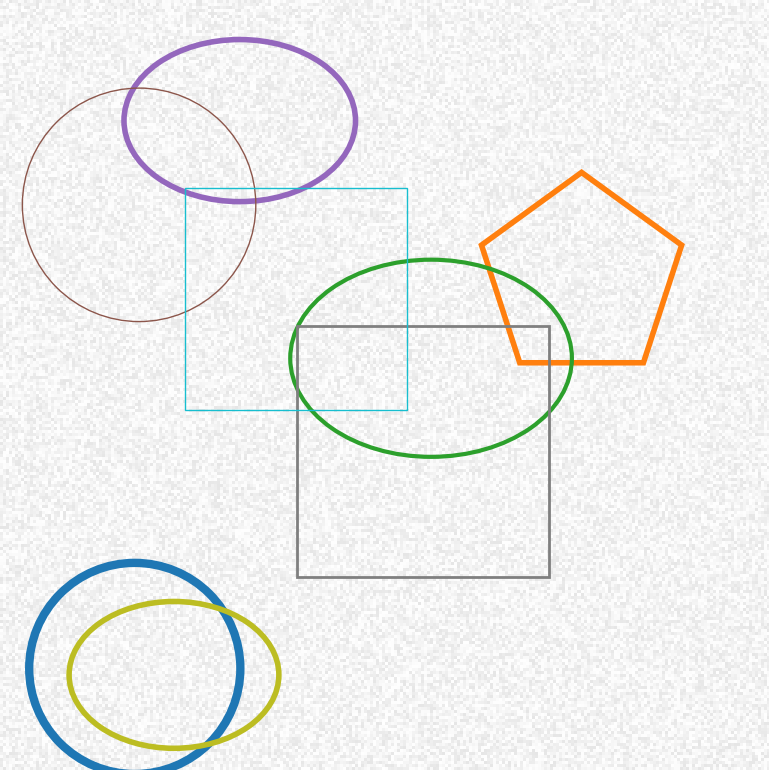[{"shape": "circle", "thickness": 3, "radius": 0.69, "center": [0.175, 0.132]}, {"shape": "pentagon", "thickness": 2, "radius": 0.68, "center": [0.755, 0.639]}, {"shape": "oval", "thickness": 1.5, "radius": 0.91, "center": [0.56, 0.535]}, {"shape": "oval", "thickness": 2, "radius": 0.75, "center": [0.311, 0.843]}, {"shape": "circle", "thickness": 0.5, "radius": 0.76, "center": [0.181, 0.734]}, {"shape": "square", "thickness": 1, "radius": 0.82, "center": [0.55, 0.414]}, {"shape": "oval", "thickness": 2, "radius": 0.68, "center": [0.226, 0.124]}, {"shape": "square", "thickness": 0.5, "radius": 0.72, "center": [0.384, 0.611]}]